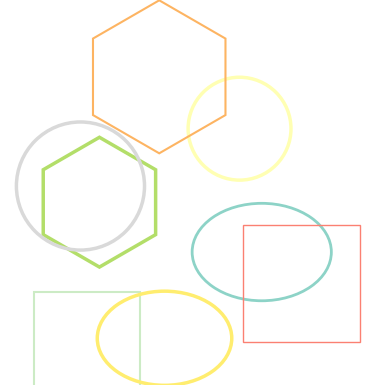[{"shape": "oval", "thickness": 2, "radius": 0.9, "center": [0.68, 0.345]}, {"shape": "circle", "thickness": 2.5, "radius": 0.67, "center": [0.622, 0.666]}, {"shape": "square", "thickness": 1, "radius": 0.76, "center": [0.784, 0.264]}, {"shape": "hexagon", "thickness": 1.5, "radius": 0.99, "center": [0.414, 0.8]}, {"shape": "hexagon", "thickness": 2.5, "radius": 0.84, "center": [0.258, 0.475]}, {"shape": "circle", "thickness": 2.5, "radius": 0.83, "center": [0.209, 0.517]}, {"shape": "square", "thickness": 1.5, "radius": 0.69, "center": [0.226, 0.103]}, {"shape": "oval", "thickness": 2.5, "radius": 0.87, "center": [0.427, 0.121]}]